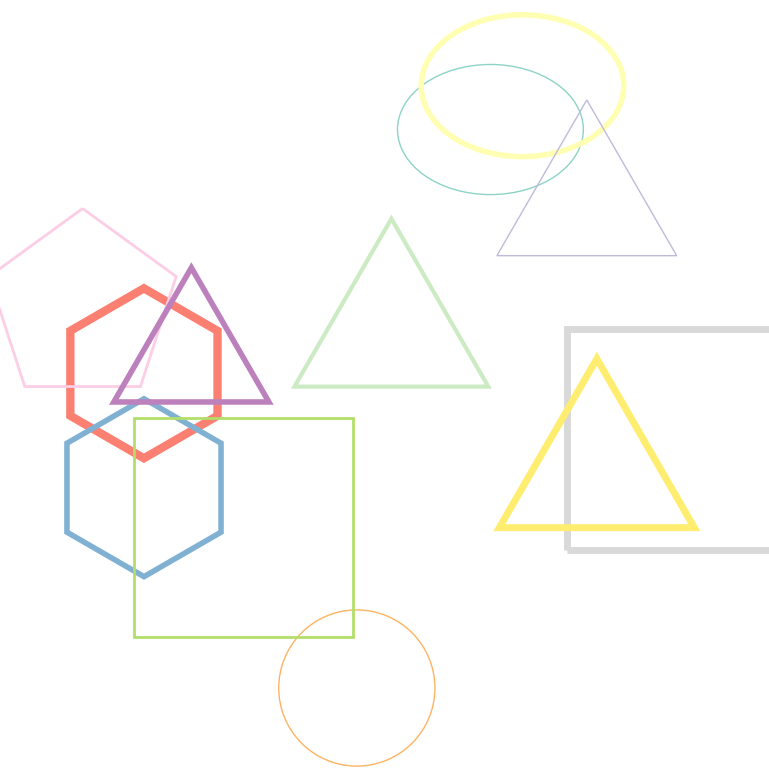[{"shape": "oval", "thickness": 0.5, "radius": 0.6, "center": [0.637, 0.832]}, {"shape": "oval", "thickness": 2, "radius": 0.66, "center": [0.679, 0.889]}, {"shape": "triangle", "thickness": 0.5, "radius": 0.67, "center": [0.762, 0.735]}, {"shape": "hexagon", "thickness": 3, "radius": 0.55, "center": [0.187, 0.515]}, {"shape": "hexagon", "thickness": 2, "radius": 0.58, "center": [0.187, 0.367]}, {"shape": "circle", "thickness": 0.5, "radius": 0.51, "center": [0.463, 0.106]}, {"shape": "square", "thickness": 1, "radius": 0.71, "center": [0.317, 0.315]}, {"shape": "pentagon", "thickness": 1, "radius": 0.64, "center": [0.107, 0.601]}, {"shape": "square", "thickness": 2.5, "radius": 0.72, "center": [0.881, 0.429]}, {"shape": "triangle", "thickness": 2, "radius": 0.58, "center": [0.249, 0.536]}, {"shape": "triangle", "thickness": 1.5, "radius": 0.73, "center": [0.508, 0.571]}, {"shape": "triangle", "thickness": 2.5, "radius": 0.73, "center": [0.775, 0.388]}]